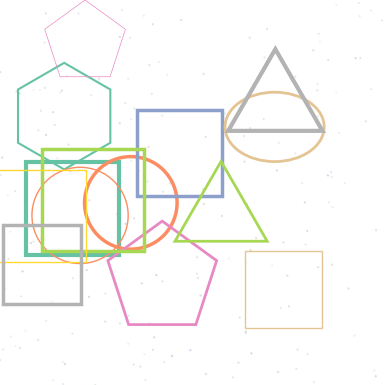[{"shape": "hexagon", "thickness": 1.5, "radius": 0.69, "center": [0.167, 0.698]}, {"shape": "square", "thickness": 3, "radius": 0.6, "center": [0.189, 0.457]}, {"shape": "circle", "thickness": 1, "radius": 0.62, "center": [0.208, 0.44]}, {"shape": "circle", "thickness": 2.5, "radius": 0.6, "center": [0.34, 0.473]}, {"shape": "square", "thickness": 2.5, "radius": 0.56, "center": [0.466, 0.603]}, {"shape": "pentagon", "thickness": 2, "radius": 0.74, "center": [0.421, 0.277]}, {"shape": "pentagon", "thickness": 0.5, "radius": 0.55, "center": [0.221, 0.89]}, {"shape": "triangle", "thickness": 2, "radius": 0.69, "center": [0.574, 0.443]}, {"shape": "square", "thickness": 2.5, "radius": 0.66, "center": [0.242, 0.481]}, {"shape": "square", "thickness": 1, "radius": 0.59, "center": [0.104, 0.439]}, {"shape": "oval", "thickness": 2, "radius": 0.64, "center": [0.713, 0.67]}, {"shape": "square", "thickness": 1, "radius": 0.5, "center": [0.736, 0.247]}, {"shape": "square", "thickness": 2.5, "radius": 0.51, "center": [0.109, 0.313]}, {"shape": "triangle", "thickness": 3, "radius": 0.71, "center": [0.715, 0.731]}]